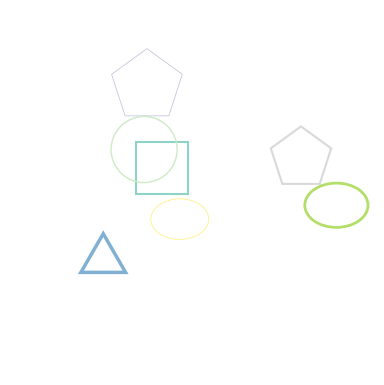[{"shape": "square", "thickness": 1.5, "radius": 0.34, "center": [0.421, 0.563]}, {"shape": "pentagon", "thickness": 0.5, "radius": 0.48, "center": [0.382, 0.777]}, {"shape": "triangle", "thickness": 2.5, "radius": 0.34, "center": [0.268, 0.326]}, {"shape": "oval", "thickness": 2, "radius": 0.41, "center": [0.874, 0.467]}, {"shape": "pentagon", "thickness": 1.5, "radius": 0.41, "center": [0.782, 0.589]}, {"shape": "circle", "thickness": 1, "radius": 0.43, "center": [0.374, 0.612]}, {"shape": "oval", "thickness": 0.5, "radius": 0.38, "center": [0.467, 0.431]}]